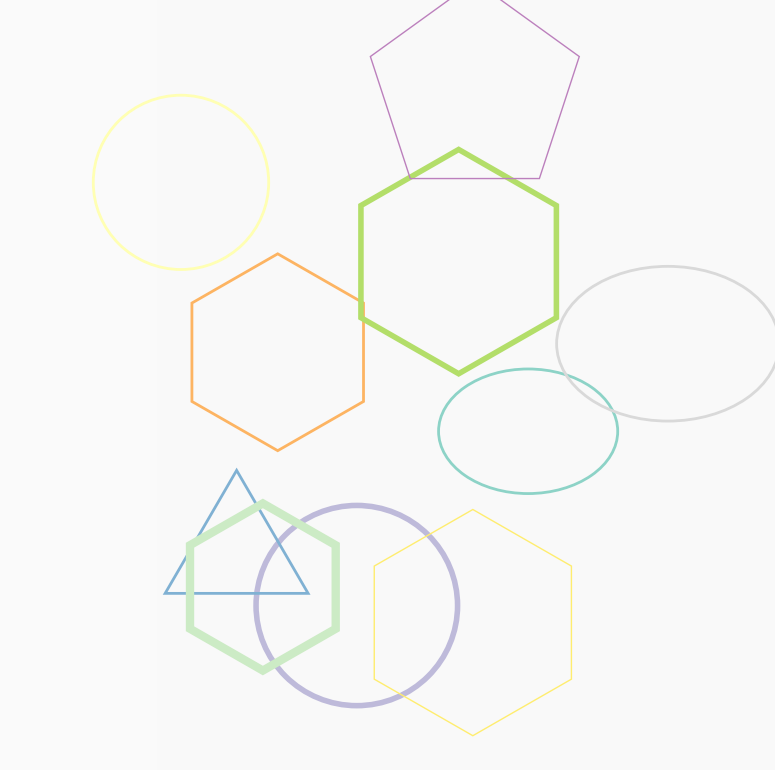[{"shape": "oval", "thickness": 1, "radius": 0.58, "center": [0.681, 0.44]}, {"shape": "circle", "thickness": 1, "radius": 0.57, "center": [0.234, 0.763]}, {"shape": "circle", "thickness": 2, "radius": 0.65, "center": [0.46, 0.214]}, {"shape": "triangle", "thickness": 1, "radius": 0.53, "center": [0.305, 0.283]}, {"shape": "hexagon", "thickness": 1, "radius": 0.64, "center": [0.358, 0.543]}, {"shape": "hexagon", "thickness": 2, "radius": 0.73, "center": [0.592, 0.66]}, {"shape": "oval", "thickness": 1, "radius": 0.72, "center": [0.862, 0.554]}, {"shape": "pentagon", "thickness": 0.5, "radius": 0.71, "center": [0.613, 0.883]}, {"shape": "hexagon", "thickness": 3, "radius": 0.54, "center": [0.339, 0.238]}, {"shape": "hexagon", "thickness": 0.5, "radius": 0.73, "center": [0.61, 0.191]}]